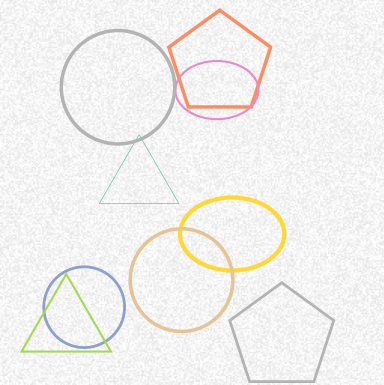[{"shape": "triangle", "thickness": 0.5, "radius": 0.6, "center": [0.361, 0.531]}, {"shape": "pentagon", "thickness": 2.5, "radius": 0.69, "center": [0.571, 0.835]}, {"shape": "circle", "thickness": 2, "radius": 0.52, "center": [0.219, 0.202]}, {"shape": "oval", "thickness": 1.5, "radius": 0.54, "center": [0.563, 0.766]}, {"shape": "triangle", "thickness": 1.5, "radius": 0.67, "center": [0.172, 0.154]}, {"shape": "oval", "thickness": 3, "radius": 0.68, "center": [0.603, 0.392]}, {"shape": "circle", "thickness": 2.5, "radius": 0.67, "center": [0.472, 0.272]}, {"shape": "pentagon", "thickness": 2, "radius": 0.71, "center": [0.732, 0.124]}, {"shape": "circle", "thickness": 2.5, "radius": 0.74, "center": [0.307, 0.773]}]